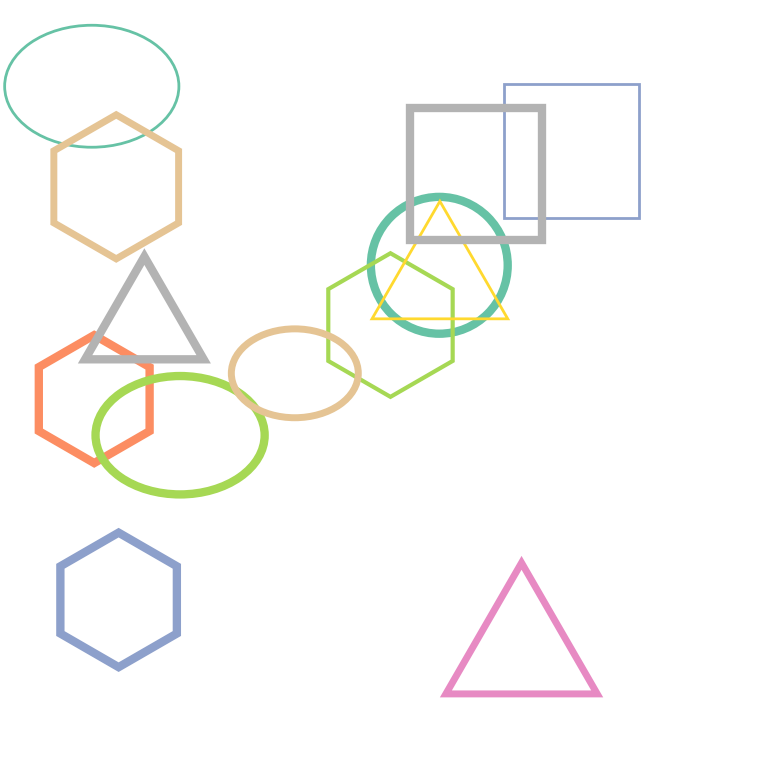[{"shape": "oval", "thickness": 1, "radius": 0.57, "center": [0.119, 0.888]}, {"shape": "circle", "thickness": 3, "radius": 0.44, "center": [0.571, 0.655]}, {"shape": "hexagon", "thickness": 3, "radius": 0.42, "center": [0.122, 0.482]}, {"shape": "hexagon", "thickness": 3, "radius": 0.44, "center": [0.154, 0.221]}, {"shape": "square", "thickness": 1, "radius": 0.44, "center": [0.742, 0.804]}, {"shape": "triangle", "thickness": 2.5, "radius": 0.57, "center": [0.677, 0.156]}, {"shape": "hexagon", "thickness": 1.5, "radius": 0.47, "center": [0.507, 0.578]}, {"shape": "oval", "thickness": 3, "radius": 0.55, "center": [0.234, 0.435]}, {"shape": "triangle", "thickness": 1, "radius": 0.51, "center": [0.571, 0.637]}, {"shape": "oval", "thickness": 2.5, "radius": 0.41, "center": [0.383, 0.515]}, {"shape": "hexagon", "thickness": 2.5, "radius": 0.47, "center": [0.151, 0.757]}, {"shape": "square", "thickness": 3, "radius": 0.43, "center": [0.618, 0.774]}, {"shape": "triangle", "thickness": 3, "radius": 0.44, "center": [0.188, 0.578]}]